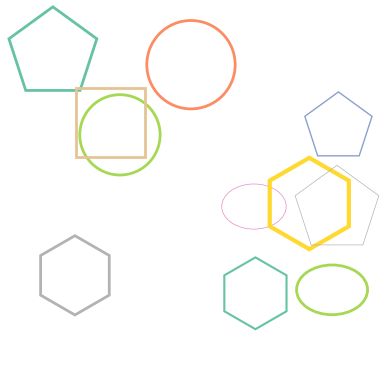[{"shape": "pentagon", "thickness": 2, "radius": 0.6, "center": [0.137, 0.862]}, {"shape": "hexagon", "thickness": 1.5, "radius": 0.47, "center": [0.663, 0.238]}, {"shape": "circle", "thickness": 2, "radius": 0.57, "center": [0.496, 0.832]}, {"shape": "pentagon", "thickness": 1, "radius": 0.46, "center": [0.879, 0.669]}, {"shape": "oval", "thickness": 0.5, "radius": 0.42, "center": [0.66, 0.464]}, {"shape": "circle", "thickness": 2, "radius": 0.52, "center": [0.312, 0.65]}, {"shape": "oval", "thickness": 2, "radius": 0.46, "center": [0.863, 0.247]}, {"shape": "hexagon", "thickness": 3, "radius": 0.59, "center": [0.803, 0.471]}, {"shape": "square", "thickness": 2, "radius": 0.44, "center": [0.287, 0.681]}, {"shape": "hexagon", "thickness": 2, "radius": 0.51, "center": [0.195, 0.285]}, {"shape": "pentagon", "thickness": 0.5, "radius": 0.57, "center": [0.875, 0.456]}]